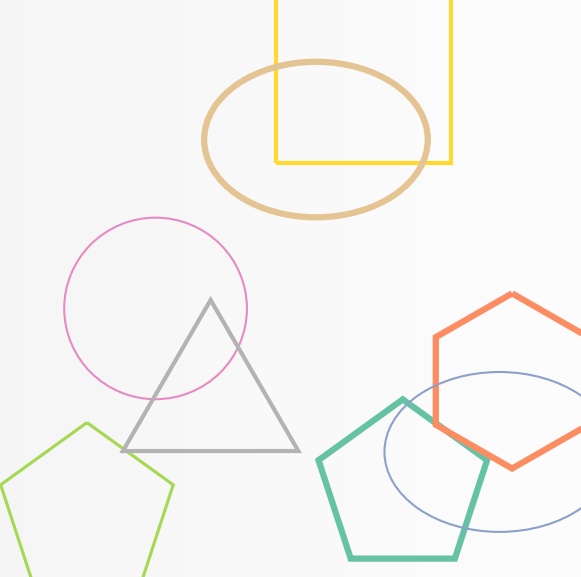[{"shape": "pentagon", "thickness": 3, "radius": 0.76, "center": [0.693, 0.155]}, {"shape": "hexagon", "thickness": 3, "radius": 0.76, "center": [0.881, 0.339]}, {"shape": "oval", "thickness": 1, "radius": 0.99, "center": [0.859, 0.217]}, {"shape": "circle", "thickness": 1, "radius": 0.79, "center": [0.268, 0.465]}, {"shape": "pentagon", "thickness": 1.5, "radius": 0.78, "center": [0.15, 0.111]}, {"shape": "square", "thickness": 2, "radius": 0.75, "center": [0.626, 0.867]}, {"shape": "oval", "thickness": 3, "radius": 0.96, "center": [0.544, 0.757]}, {"shape": "triangle", "thickness": 2, "radius": 0.87, "center": [0.362, 0.305]}]